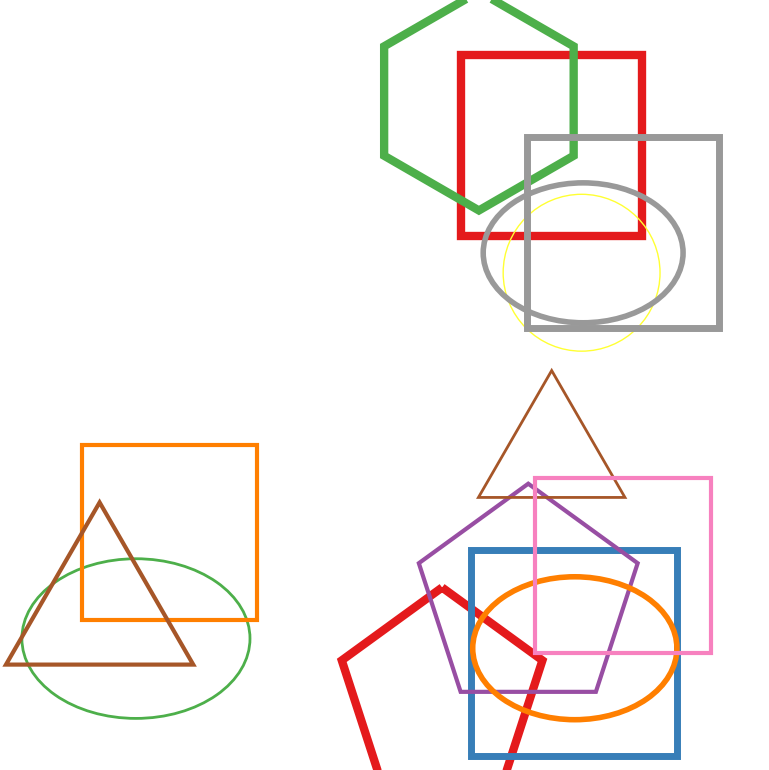[{"shape": "pentagon", "thickness": 3, "radius": 0.69, "center": [0.574, 0.1]}, {"shape": "square", "thickness": 3, "radius": 0.59, "center": [0.716, 0.811]}, {"shape": "square", "thickness": 2.5, "radius": 0.67, "center": [0.745, 0.152]}, {"shape": "oval", "thickness": 1, "radius": 0.74, "center": [0.177, 0.171]}, {"shape": "hexagon", "thickness": 3, "radius": 0.71, "center": [0.622, 0.869]}, {"shape": "pentagon", "thickness": 1.5, "radius": 0.75, "center": [0.686, 0.222]}, {"shape": "oval", "thickness": 2, "radius": 0.66, "center": [0.747, 0.158]}, {"shape": "square", "thickness": 1.5, "radius": 0.57, "center": [0.22, 0.308]}, {"shape": "circle", "thickness": 0.5, "radius": 0.51, "center": [0.755, 0.646]}, {"shape": "triangle", "thickness": 1, "radius": 0.55, "center": [0.716, 0.409]}, {"shape": "triangle", "thickness": 1.5, "radius": 0.7, "center": [0.129, 0.207]}, {"shape": "square", "thickness": 1.5, "radius": 0.57, "center": [0.809, 0.266]}, {"shape": "square", "thickness": 2.5, "radius": 0.62, "center": [0.809, 0.698]}, {"shape": "oval", "thickness": 2, "radius": 0.65, "center": [0.757, 0.672]}]